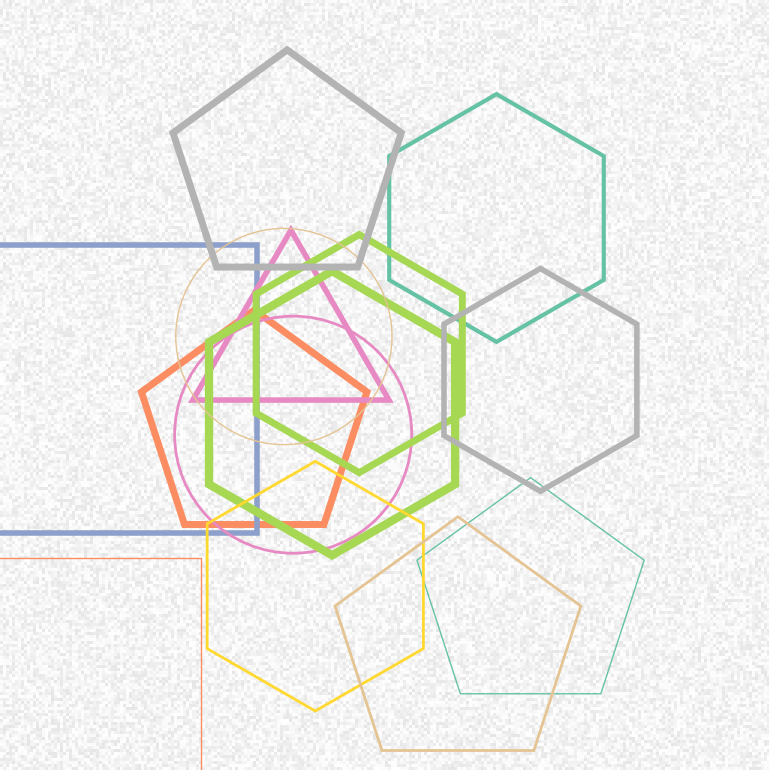[{"shape": "hexagon", "thickness": 1.5, "radius": 0.8, "center": [0.645, 0.717]}, {"shape": "pentagon", "thickness": 0.5, "radius": 0.78, "center": [0.689, 0.225]}, {"shape": "square", "thickness": 0.5, "radius": 0.7, "center": [0.121, 0.135]}, {"shape": "pentagon", "thickness": 2.5, "radius": 0.77, "center": [0.33, 0.443]}, {"shape": "square", "thickness": 2, "radius": 0.93, "center": [0.147, 0.495]}, {"shape": "triangle", "thickness": 2, "radius": 0.74, "center": [0.378, 0.554]}, {"shape": "circle", "thickness": 1, "radius": 0.77, "center": [0.381, 0.435]}, {"shape": "hexagon", "thickness": 2.5, "radius": 0.77, "center": [0.467, 0.541]}, {"shape": "hexagon", "thickness": 3, "radius": 0.92, "center": [0.431, 0.463]}, {"shape": "hexagon", "thickness": 1, "radius": 0.81, "center": [0.409, 0.239]}, {"shape": "pentagon", "thickness": 1, "radius": 0.84, "center": [0.595, 0.161]}, {"shape": "circle", "thickness": 0.5, "radius": 0.7, "center": [0.369, 0.563]}, {"shape": "pentagon", "thickness": 2.5, "radius": 0.78, "center": [0.373, 0.779]}, {"shape": "hexagon", "thickness": 2, "radius": 0.72, "center": [0.702, 0.507]}]